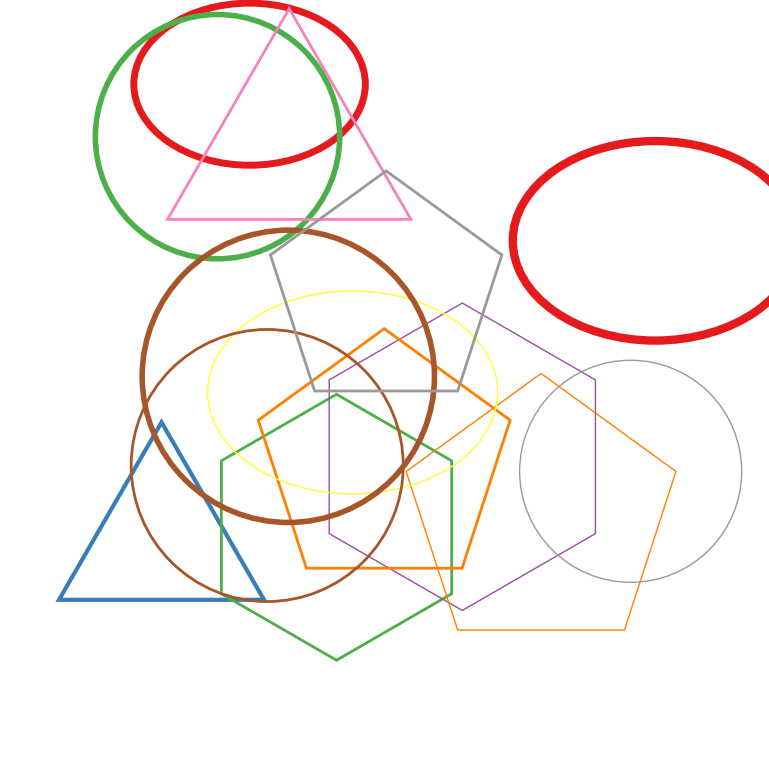[{"shape": "oval", "thickness": 2.5, "radius": 0.75, "center": [0.324, 0.891]}, {"shape": "oval", "thickness": 3, "radius": 0.93, "center": [0.851, 0.687]}, {"shape": "triangle", "thickness": 1.5, "radius": 0.77, "center": [0.21, 0.298]}, {"shape": "hexagon", "thickness": 1, "radius": 0.86, "center": [0.437, 0.315]}, {"shape": "circle", "thickness": 2, "radius": 0.79, "center": [0.282, 0.823]}, {"shape": "hexagon", "thickness": 0.5, "radius": 1.0, "center": [0.6, 0.407]}, {"shape": "pentagon", "thickness": 0.5, "radius": 0.92, "center": [0.703, 0.331]}, {"shape": "pentagon", "thickness": 1, "radius": 0.86, "center": [0.499, 0.401]}, {"shape": "oval", "thickness": 0.5, "radius": 0.94, "center": [0.458, 0.49]}, {"shape": "circle", "thickness": 1, "radius": 0.88, "center": [0.347, 0.395]}, {"shape": "circle", "thickness": 2, "radius": 0.95, "center": [0.374, 0.511]}, {"shape": "triangle", "thickness": 1, "radius": 0.91, "center": [0.376, 0.806]}, {"shape": "circle", "thickness": 0.5, "radius": 0.72, "center": [0.819, 0.388]}, {"shape": "pentagon", "thickness": 1, "radius": 0.79, "center": [0.501, 0.62]}]